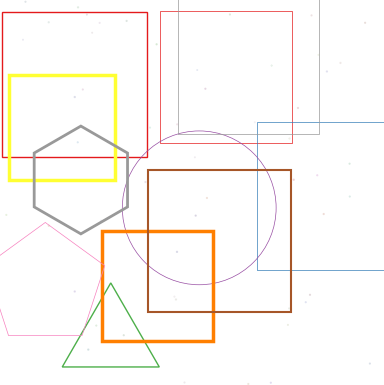[{"shape": "square", "thickness": 1, "radius": 0.94, "center": [0.193, 0.78]}, {"shape": "square", "thickness": 0.5, "radius": 0.86, "center": [0.586, 0.799]}, {"shape": "square", "thickness": 0.5, "radius": 0.96, "center": [0.86, 0.491]}, {"shape": "triangle", "thickness": 1, "radius": 0.73, "center": [0.288, 0.12]}, {"shape": "circle", "thickness": 0.5, "radius": 1.0, "center": [0.517, 0.46]}, {"shape": "square", "thickness": 2.5, "radius": 0.72, "center": [0.409, 0.257]}, {"shape": "square", "thickness": 2.5, "radius": 0.69, "center": [0.16, 0.669]}, {"shape": "square", "thickness": 1.5, "radius": 0.92, "center": [0.57, 0.373]}, {"shape": "pentagon", "thickness": 0.5, "radius": 0.81, "center": [0.118, 0.26]}, {"shape": "hexagon", "thickness": 2, "radius": 0.7, "center": [0.21, 0.533]}, {"shape": "square", "thickness": 0.5, "radius": 0.91, "center": [0.645, 0.833]}]